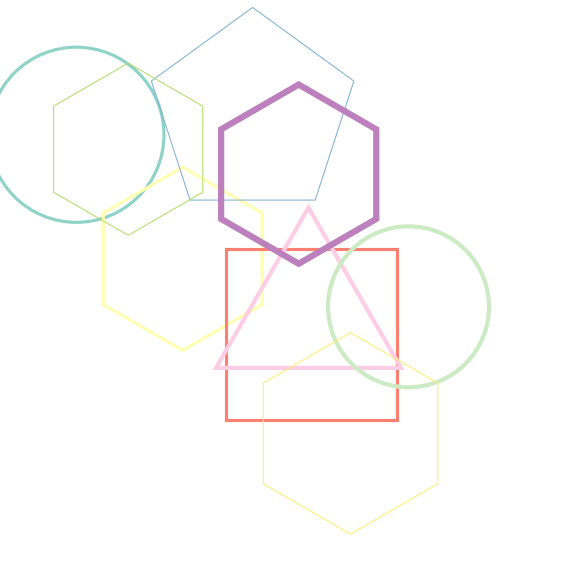[{"shape": "circle", "thickness": 1.5, "radius": 0.76, "center": [0.132, 0.766]}, {"shape": "hexagon", "thickness": 1.5, "radius": 0.79, "center": [0.316, 0.551]}, {"shape": "square", "thickness": 1.5, "radius": 0.74, "center": [0.54, 0.419]}, {"shape": "pentagon", "thickness": 0.5, "radius": 0.92, "center": [0.437, 0.802]}, {"shape": "hexagon", "thickness": 0.5, "radius": 0.75, "center": [0.222, 0.741]}, {"shape": "triangle", "thickness": 2, "radius": 0.92, "center": [0.534, 0.455]}, {"shape": "hexagon", "thickness": 3, "radius": 0.78, "center": [0.517, 0.698]}, {"shape": "circle", "thickness": 2, "radius": 0.7, "center": [0.707, 0.468]}, {"shape": "hexagon", "thickness": 0.5, "radius": 0.87, "center": [0.607, 0.249]}]